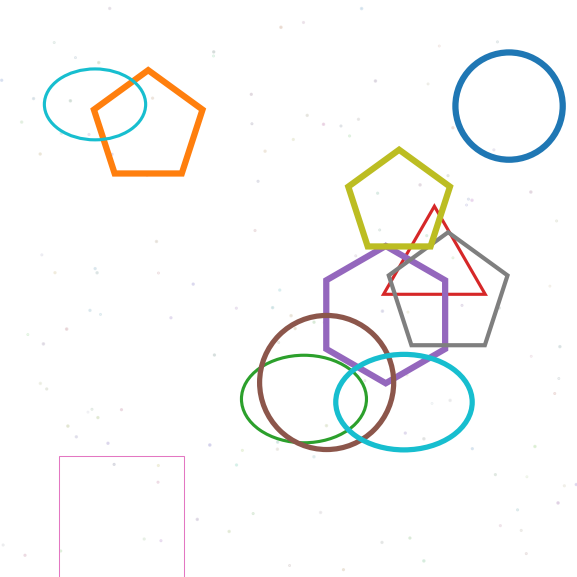[{"shape": "circle", "thickness": 3, "radius": 0.46, "center": [0.882, 0.815]}, {"shape": "pentagon", "thickness": 3, "radius": 0.49, "center": [0.257, 0.779]}, {"shape": "oval", "thickness": 1.5, "radius": 0.54, "center": [0.526, 0.308]}, {"shape": "triangle", "thickness": 1.5, "radius": 0.51, "center": [0.752, 0.54]}, {"shape": "hexagon", "thickness": 3, "radius": 0.59, "center": [0.668, 0.454]}, {"shape": "circle", "thickness": 2.5, "radius": 0.58, "center": [0.566, 0.337]}, {"shape": "square", "thickness": 0.5, "radius": 0.54, "center": [0.21, 0.101]}, {"shape": "pentagon", "thickness": 2, "radius": 0.54, "center": [0.776, 0.489]}, {"shape": "pentagon", "thickness": 3, "radius": 0.46, "center": [0.691, 0.647]}, {"shape": "oval", "thickness": 2.5, "radius": 0.59, "center": [0.7, 0.303]}, {"shape": "oval", "thickness": 1.5, "radius": 0.44, "center": [0.165, 0.818]}]